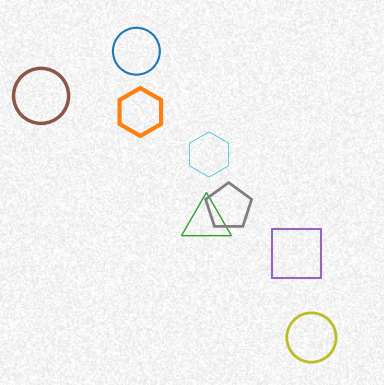[{"shape": "circle", "thickness": 1.5, "radius": 0.3, "center": [0.354, 0.867]}, {"shape": "hexagon", "thickness": 3, "radius": 0.31, "center": [0.364, 0.709]}, {"shape": "triangle", "thickness": 1, "radius": 0.37, "center": [0.536, 0.425]}, {"shape": "square", "thickness": 1.5, "radius": 0.32, "center": [0.77, 0.342]}, {"shape": "circle", "thickness": 2.5, "radius": 0.36, "center": [0.107, 0.751]}, {"shape": "pentagon", "thickness": 2, "radius": 0.31, "center": [0.594, 0.463]}, {"shape": "circle", "thickness": 2, "radius": 0.32, "center": [0.809, 0.123]}, {"shape": "hexagon", "thickness": 0.5, "radius": 0.29, "center": [0.543, 0.599]}]